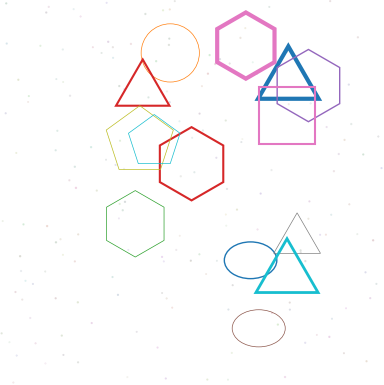[{"shape": "oval", "thickness": 1, "radius": 0.34, "center": [0.651, 0.324]}, {"shape": "triangle", "thickness": 3, "radius": 0.45, "center": [0.749, 0.789]}, {"shape": "circle", "thickness": 0.5, "radius": 0.38, "center": [0.442, 0.863]}, {"shape": "hexagon", "thickness": 0.5, "radius": 0.43, "center": [0.351, 0.419]}, {"shape": "triangle", "thickness": 1.5, "radius": 0.4, "center": [0.371, 0.765]}, {"shape": "hexagon", "thickness": 1.5, "radius": 0.48, "center": [0.498, 0.575]}, {"shape": "hexagon", "thickness": 1, "radius": 0.47, "center": [0.801, 0.778]}, {"shape": "oval", "thickness": 0.5, "radius": 0.34, "center": [0.672, 0.147]}, {"shape": "square", "thickness": 1.5, "radius": 0.37, "center": [0.745, 0.701]}, {"shape": "hexagon", "thickness": 3, "radius": 0.43, "center": [0.639, 0.882]}, {"shape": "triangle", "thickness": 0.5, "radius": 0.35, "center": [0.772, 0.377]}, {"shape": "pentagon", "thickness": 0.5, "radius": 0.46, "center": [0.363, 0.634]}, {"shape": "triangle", "thickness": 2, "radius": 0.47, "center": [0.745, 0.287]}, {"shape": "pentagon", "thickness": 0.5, "radius": 0.35, "center": [0.401, 0.632]}]